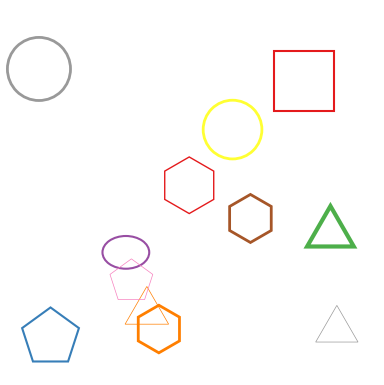[{"shape": "square", "thickness": 1.5, "radius": 0.39, "center": [0.79, 0.79]}, {"shape": "hexagon", "thickness": 1, "radius": 0.37, "center": [0.491, 0.519]}, {"shape": "pentagon", "thickness": 1.5, "radius": 0.39, "center": [0.131, 0.124]}, {"shape": "triangle", "thickness": 3, "radius": 0.35, "center": [0.858, 0.395]}, {"shape": "oval", "thickness": 1.5, "radius": 0.3, "center": [0.327, 0.345]}, {"shape": "hexagon", "thickness": 2, "radius": 0.31, "center": [0.413, 0.145]}, {"shape": "triangle", "thickness": 0.5, "radius": 0.33, "center": [0.381, 0.191]}, {"shape": "circle", "thickness": 2, "radius": 0.38, "center": [0.604, 0.663]}, {"shape": "hexagon", "thickness": 2, "radius": 0.31, "center": [0.65, 0.433]}, {"shape": "pentagon", "thickness": 0.5, "radius": 0.29, "center": [0.341, 0.269]}, {"shape": "triangle", "thickness": 0.5, "radius": 0.32, "center": [0.875, 0.143]}, {"shape": "circle", "thickness": 2, "radius": 0.41, "center": [0.101, 0.821]}]